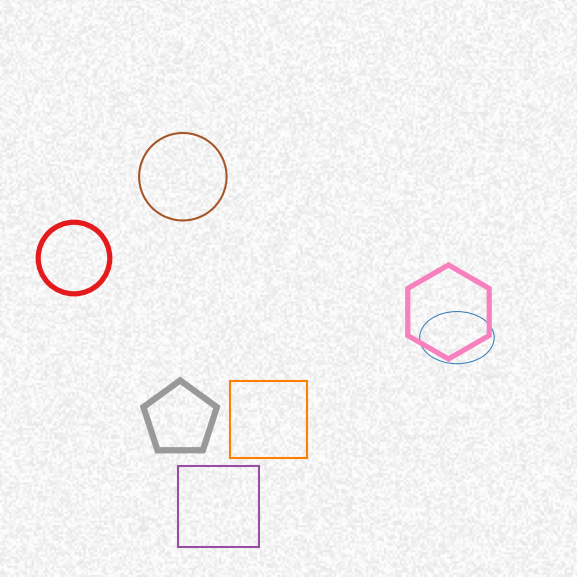[{"shape": "circle", "thickness": 2.5, "radius": 0.31, "center": [0.128, 0.552]}, {"shape": "oval", "thickness": 0.5, "radius": 0.32, "center": [0.791, 0.414]}, {"shape": "square", "thickness": 1, "radius": 0.35, "center": [0.378, 0.122]}, {"shape": "square", "thickness": 1, "radius": 0.33, "center": [0.465, 0.272]}, {"shape": "circle", "thickness": 1, "radius": 0.38, "center": [0.317, 0.693]}, {"shape": "hexagon", "thickness": 2.5, "radius": 0.41, "center": [0.777, 0.459]}, {"shape": "pentagon", "thickness": 3, "radius": 0.33, "center": [0.312, 0.274]}]